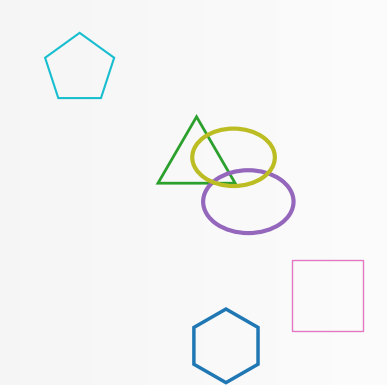[{"shape": "hexagon", "thickness": 2.5, "radius": 0.48, "center": [0.583, 0.102]}, {"shape": "triangle", "thickness": 2, "radius": 0.58, "center": [0.507, 0.582]}, {"shape": "oval", "thickness": 3, "radius": 0.58, "center": [0.641, 0.476]}, {"shape": "square", "thickness": 1, "radius": 0.46, "center": [0.845, 0.233]}, {"shape": "oval", "thickness": 3, "radius": 0.53, "center": [0.603, 0.591]}, {"shape": "pentagon", "thickness": 1.5, "radius": 0.47, "center": [0.206, 0.821]}]